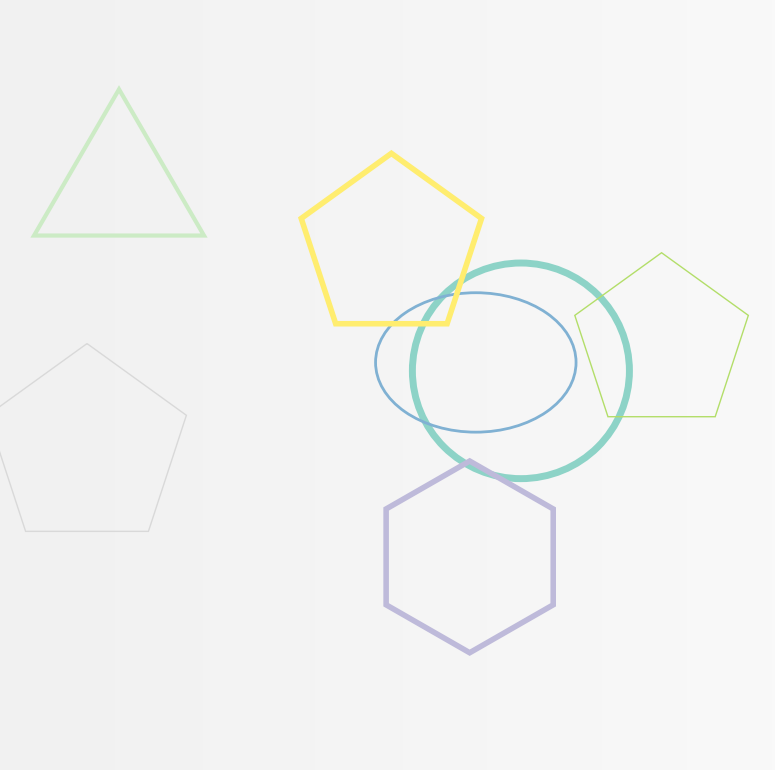[{"shape": "circle", "thickness": 2.5, "radius": 0.7, "center": [0.672, 0.518]}, {"shape": "hexagon", "thickness": 2, "radius": 0.62, "center": [0.606, 0.277]}, {"shape": "oval", "thickness": 1, "radius": 0.65, "center": [0.614, 0.529]}, {"shape": "pentagon", "thickness": 0.5, "radius": 0.59, "center": [0.854, 0.554]}, {"shape": "pentagon", "thickness": 0.5, "radius": 0.67, "center": [0.112, 0.419]}, {"shape": "triangle", "thickness": 1.5, "radius": 0.63, "center": [0.154, 0.757]}, {"shape": "pentagon", "thickness": 2, "radius": 0.61, "center": [0.505, 0.679]}]